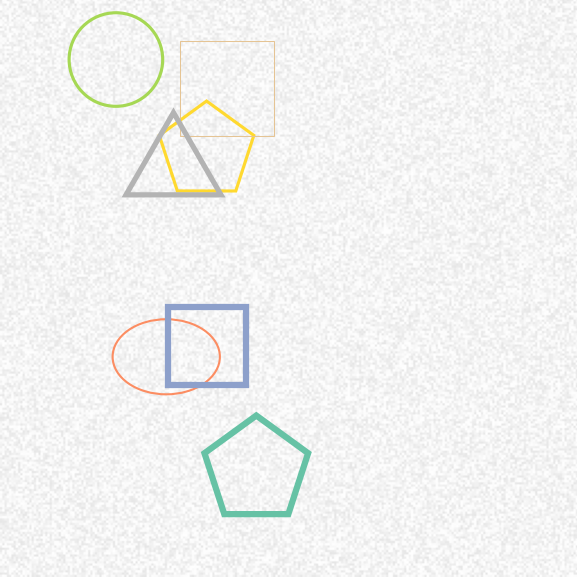[{"shape": "pentagon", "thickness": 3, "radius": 0.47, "center": [0.444, 0.185]}, {"shape": "oval", "thickness": 1, "radius": 0.46, "center": [0.288, 0.381]}, {"shape": "square", "thickness": 3, "radius": 0.34, "center": [0.358, 0.399]}, {"shape": "circle", "thickness": 1.5, "radius": 0.41, "center": [0.201, 0.896]}, {"shape": "pentagon", "thickness": 1.5, "radius": 0.43, "center": [0.358, 0.738]}, {"shape": "square", "thickness": 0.5, "radius": 0.41, "center": [0.393, 0.846]}, {"shape": "triangle", "thickness": 2.5, "radius": 0.47, "center": [0.3, 0.709]}]